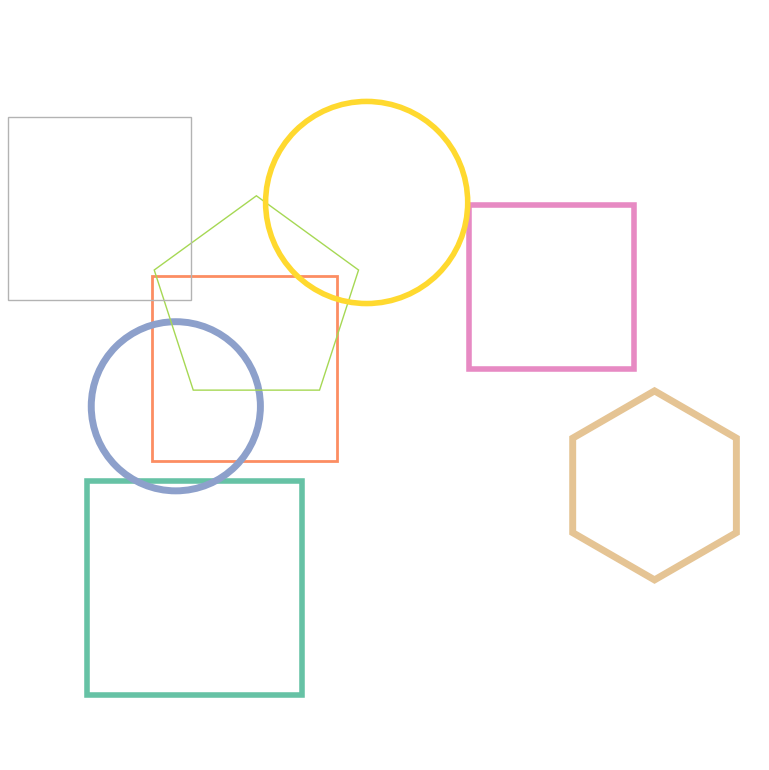[{"shape": "square", "thickness": 2, "radius": 0.7, "center": [0.252, 0.237]}, {"shape": "square", "thickness": 1, "radius": 0.6, "center": [0.317, 0.522]}, {"shape": "circle", "thickness": 2.5, "radius": 0.55, "center": [0.228, 0.472]}, {"shape": "square", "thickness": 2, "radius": 0.53, "center": [0.716, 0.628]}, {"shape": "pentagon", "thickness": 0.5, "radius": 0.7, "center": [0.333, 0.606]}, {"shape": "circle", "thickness": 2, "radius": 0.66, "center": [0.476, 0.737]}, {"shape": "hexagon", "thickness": 2.5, "radius": 0.61, "center": [0.85, 0.37]}, {"shape": "square", "thickness": 0.5, "radius": 0.6, "center": [0.129, 0.729]}]